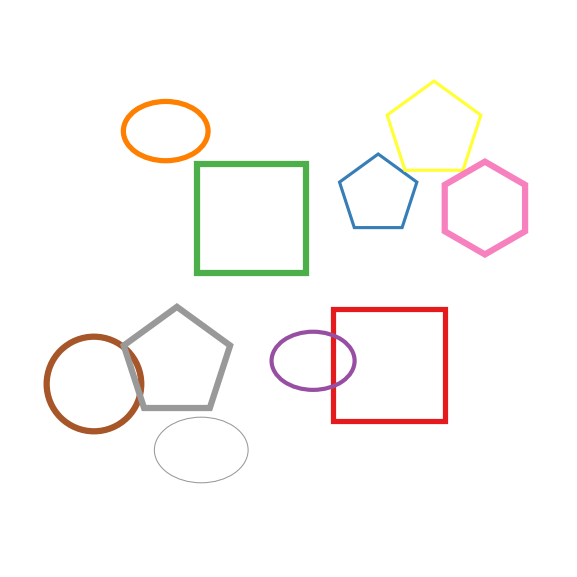[{"shape": "square", "thickness": 2.5, "radius": 0.48, "center": [0.674, 0.367]}, {"shape": "pentagon", "thickness": 1.5, "radius": 0.35, "center": [0.655, 0.662]}, {"shape": "square", "thickness": 3, "radius": 0.47, "center": [0.435, 0.621]}, {"shape": "oval", "thickness": 2, "radius": 0.36, "center": [0.542, 0.374]}, {"shape": "oval", "thickness": 2.5, "radius": 0.37, "center": [0.287, 0.772]}, {"shape": "pentagon", "thickness": 1.5, "radius": 0.43, "center": [0.752, 0.773]}, {"shape": "circle", "thickness": 3, "radius": 0.41, "center": [0.163, 0.334]}, {"shape": "hexagon", "thickness": 3, "radius": 0.4, "center": [0.84, 0.639]}, {"shape": "oval", "thickness": 0.5, "radius": 0.41, "center": [0.348, 0.22]}, {"shape": "pentagon", "thickness": 3, "radius": 0.48, "center": [0.306, 0.371]}]